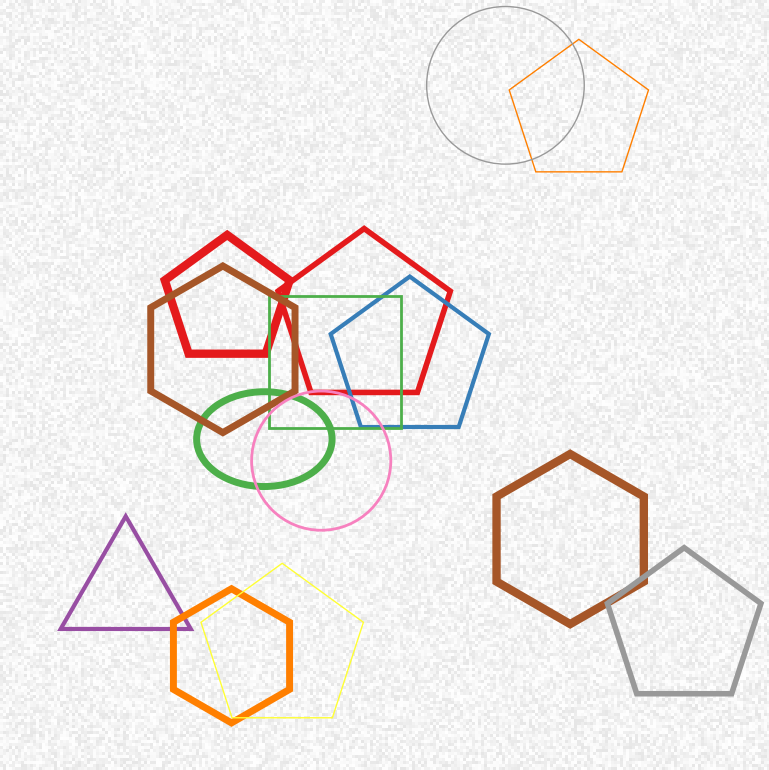[{"shape": "pentagon", "thickness": 3, "radius": 0.43, "center": [0.295, 0.61]}, {"shape": "pentagon", "thickness": 2, "radius": 0.59, "center": [0.473, 0.586]}, {"shape": "pentagon", "thickness": 1.5, "radius": 0.54, "center": [0.532, 0.533]}, {"shape": "square", "thickness": 1, "radius": 0.43, "center": [0.436, 0.53]}, {"shape": "oval", "thickness": 2.5, "radius": 0.44, "center": [0.343, 0.43]}, {"shape": "triangle", "thickness": 1.5, "radius": 0.49, "center": [0.163, 0.232]}, {"shape": "pentagon", "thickness": 0.5, "radius": 0.48, "center": [0.752, 0.854]}, {"shape": "hexagon", "thickness": 2.5, "radius": 0.44, "center": [0.301, 0.148]}, {"shape": "pentagon", "thickness": 0.5, "radius": 0.55, "center": [0.366, 0.158]}, {"shape": "hexagon", "thickness": 3, "radius": 0.55, "center": [0.74, 0.3]}, {"shape": "hexagon", "thickness": 2.5, "radius": 0.54, "center": [0.289, 0.546]}, {"shape": "circle", "thickness": 1, "radius": 0.45, "center": [0.417, 0.402]}, {"shape": "pentagon", "thickness": 2, "radius": 0.52, "center": [0.889, 0.184]}, {"shape": "circle", "thickness": 0.5, "radius": 0.51, "center": [0.656, 0.889]}]